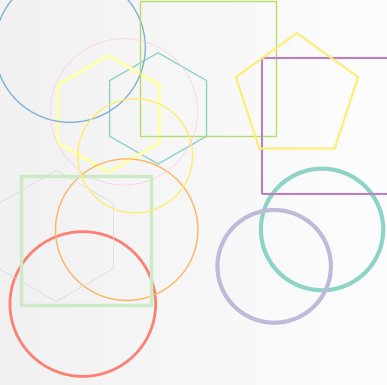[{"shape": "hexagon", "thickness": 1, "radius": 0.72, "center": [0.408, 0.718]}, {"shape": "circle", "thickness": 3, "radius": 0.79, "center": [0.831, 0.404]}, {"shape": "hexagon", "thickness": 2.5, "radius": 0.76, "center": [0.28, 0.704]}, {"shape": "circle", "thickness": 3, "radius": 0.73, "center": [0.708, 0.308]}, {"shape": "circle", "thickness": 2, "radius": 0.94, "center": [0.214, 0.21]}, {"shape": "circle", "thickness": 1, "radius": 0.97, "center": [0.181, 0.877]}, {"shape": "circle", "thickness": 1, "radius": 0.92, "center": [0.327, 0.404]}, {"shape": "square", "thickness": 1, "radius": 0.88, "center": [0.536, 0.822]}, {"shape": "circle", "thickness": 0.5, "radius": 0.95, "center": [0.32, 0.71]}, {"shape": "hexagon", "thickness": 0.5, "radius": 0.85, "center": [0.145, 0.387]}, {"shape": "square", "thickness": 1.5, "radius": 0.88, "center": [0.852, 0.673]}, {"shape": "square", "thickness": 2.5, "radius": 0.84, "center": [0.222, 0.375]}, {"shape": "circle", "thickness": 1, "radius": 0.74, "center": [0.349, 0.595]}, {"shape": "pentagon", "thickness": 1.5, "radius": 0.83, "center": [0.766, 0.748]}]